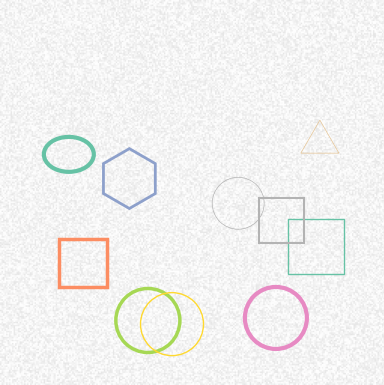[{"shape": "square", "thickness": 1, "radius": 0.36, "center": [0.821, 0.36]}, {"shape": "oval", "thickness": 3, "radius": 0.32, "center": [0.179, 0.599]}, {"shape": "square", "thickness": 2.5, "radius": 0.31, "center": [0.216, 0.317]}, {"shape": "hexagon", "thickness": 2, "radius": 0.39, "center": [0.336, 0.536]}, {"shape": "circle", "thickness": 3, "radius": 0.4, "center": [0.717, 0.174]}, {"shape": "circle", "thickness": 2.5, "radius": 0.42, "center": [0.384, 0.168]}, {"shape": "circle", "thickness": 1, "radius": 0.41, "center": [0.447, 0.158]}, {"shape": "triangle", "thickness": 0.5, "radius": 0.29, "center": [0.831, 0.631]}, {"shape": "square", "thickness": 1.5, "radius": 0.29, "center": [0.732, 0.427]}, {"shape": "circle", "thickness": 0.5, "radius": 0.34, "center": [0.619, 0.472]}]